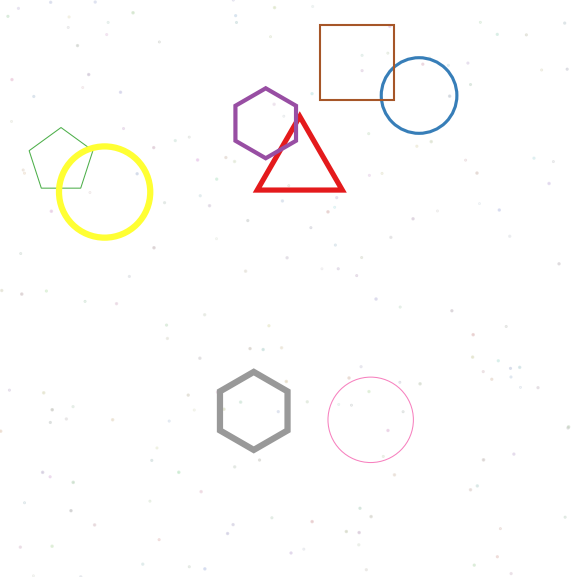[{"shape": "triangle", "thickness": 2.5, "radius": 0.43, "center": [0.519, 0.713]}, {"shape": "circle", "thickness": 1.5, "radius": 0.33, "center": [0.726, 0.834]}, {"shape": "pentagon", "thickness": 0.5, "radius": 0.29, "center": [0.106, 0.72]}, {"shape": "hexagon", "thickness": 2, "radius": 0.3, "center": [0.46, 0.786]}, {"shape": "circle", "thickness": 3, "radius": 0.39, "center": [0.181, 0.667]}, {"shape": "square", "thickness": 1, "radius": 0.32, "center": [0.618, 0.891]}, {"shape": "circle", "thickness": 0.5, "radius": 0.37, "center": [0.642, 0.272]}, {"shape": "hexagon", "thickness": 3, "radius": 0.34, "center": [0.439, 0.288]}]